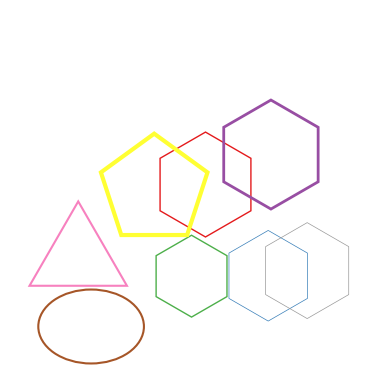[{"shape": "hexagon", "thickness": 1, "radius": 0.68, "center": [0.534, 0.521]}, {"shape": "hexagon", "thickness": 0.5, "radius": 0.59, "center": [0.697, 0.284]}, {"shape": "hexagon", "thickness": 1, "radius": 0.53, "center": [0.498, 0.283]}, {"shape": "hexagon", "thickness": 2, "radius": 0.71, "center": [0.704, 0.599]}, {"shape": "pentagon", "thickness": 3, "radius": 0.73, "center": [0.401, 0.507]}, {"shape": "oval", "thickness": 1.5, "radius": 0.69, "center": [0.237, 0.152]}, {"shape": "triangle", "thickness": 1.5, "radius": 0.73, "center": [0.203, 0.331]}, {"shape": "hexagon", "thickness": 0.5, "radius": 0.62, "center": [0.798, 0.297]}]